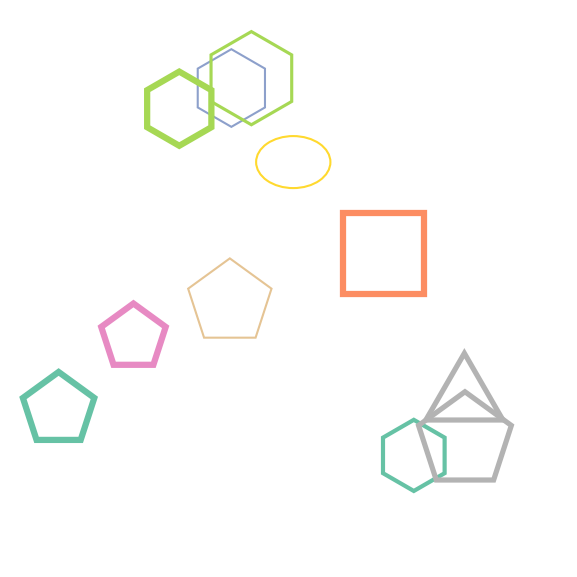[{"shape": "hexagon", "thickness": 2, "radius": 0.31, "center": [0.717, 0.211]}, {"shape": "pentagon", "thickness": 3, "radius": 0.33, "center": [0.101, 0.29]}, {"shape": "square", "thickness": 3, "radius": 0.35, "center": [0.664, 0.56]}, {"shape": "hexagon", "thickness": 1, "radius": 0.34, "center": [0.401, 0.847]}, {"shape": "pentagon", "thickness": 3, "radius": 0.29, "center": [0.231, 0.415]}, {"shape": "hexagon", "thickness": 1.5, "radius": 0.4, "center": [0.435, 0.864]}, {"shape": "hexagon", "thickness": 3, "radius": 0.32, "center": [0.31, 0.811]}, {"shape": "oval", "thickness": 1, "radius": 0.32, "center": [0.508, 0.718]}, {"shape": "pentagon", "thickness": 1, "radius": 0.38, "center": [0.398, 0.476]}, {"shape": "pentagon", "thickness": 2.5, "radius": 0.42, "center": [0.805, 0.236]}, {"shape": "triangle", "thickness": 2.5, "radius": 0.39, "center": [0.804, 0.31]}]